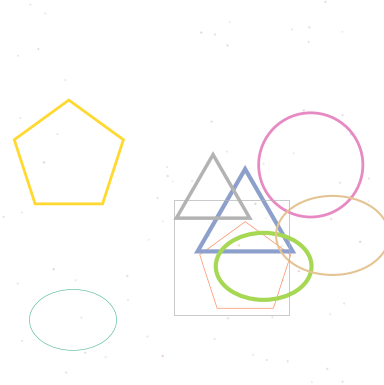[{"shape": "oval", "thickness": 0.5, "radius": 0.57, "center": [0.19, 0.169]}, {"shape": "pentagon", "thickness": 0.5, "radius": 0.62, "center": [0.637, 0.3]}, {"shape": "triangle", "thickness": 3, "radius": 0.71, "center": [0.637, 0.418]}, {"shape": "circle", "thickness": 2, "radius": 0.68, "center": [0.807, 0.572]}, {"shape": "oval", "thickness": 3, "radius": 0.62, "center": [0.685, 0.308]}, {"shape": "pentagon", "thickness": 2, "radius": 0.75, "center": [0.179, 0.591]}, {"shape": "oval", "thickness": 1.5, "radius": 0.73, "center": [0.864, 0.389]}, {"shape": "triangle", "thickness": 2.5, "radius": 0.55, "center": [0.553, 0.488]}, {"shape": "square", "thickness": 0.5, "radius": 0.75, "center": [0.6, 0.33]}]